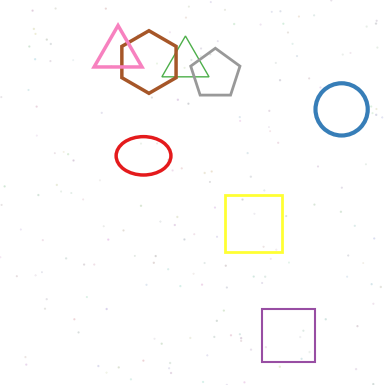[{"shape": "oval", "thickness": 2.5, "radius": 0.36, "center": [0.373, 0.595]}, {"shape": "circle", "thickness": 3, "radius": 0.34, "center": [0.887, 0.716]}, {"shape": "triangle", "thickness": 1, "radius": 0.35, "center": [0.482, 0.836]}, {"shape": "square", "thickness": 1.5, "radius": 0.34, "center": [0.748, 0.129]}, {"shape": "square", "thickness": 2, "radius": 0.37, "center": [0.657, 0.42]}, {"shape": "hexagon", "thickness": 2.5, "radius": 0.41, "center": [0.387, 0.839]}, {"shape": "triangle", "thickness": 2.5, "radius": 0.36, "center": [0.307, 0.862]}, {"shape": "pentagon", "thickness": 2, "radius": 0.34, "center": [0.559, 0.807]}]